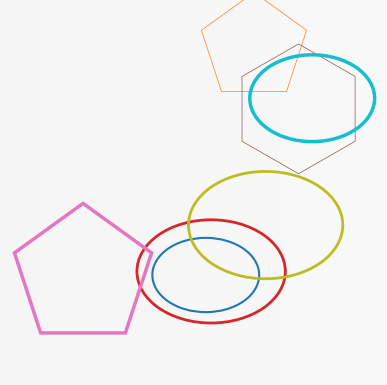[{"shape": "oval", "thickness": 1.5, "radius": 0.69, "center": [0.531, 0.286]}, {"shape": "pentagon", "thickness": 0.5, "radius": 0.71, "center": [0.656, 0.877]}, {"shape": "oval", "thickness": 2, "radius": 0.96, "center": [0.545, 0.295]}, {"shape": "hexagon", "thickness": 0.5, "radius": 0.84, "center": [0.77, 0.717]}, {"shape": "pentagon", "thickness": 2.5, "radius": 0.93, "center": [0.214, 0.286]}, {"shape": "oval", "thickness": 2, "radius": 1.0, "center": [0.685, 0.415]}, {"shape": "oval", "thickness": 2.5, "radius": 0.81, "center": [0.806, 0.745]}]